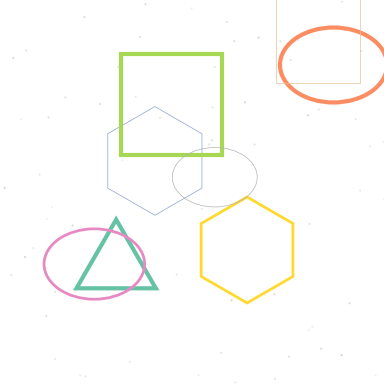[{"shape": "triangle", "thickness": 3, "radius": 0.59, "center": [0.302, 0.311]}, {"shape": "oval", "thickness": 3, "radius": 0.7, "center": [0.866, 0.831]}, {"shape": "hexagon", "thickness": 0.5, "radius": 0.71, "center": [0.402, 0.582]}, {"shape": "oval", "thickness": 2, "radius": 0.65, "center": [0.245, 0.314]}, {"shape": "square", "thickness": 3, "radius": 0.65, "center": [0.446, 0.729]}, {"shape": "hexagon", "thickness": 2, "radius": 0.69, "center": [0.642, 0.351]}, {"shape": "square", "thickness": 0.5, "radius": 0.55, "center": [0.826, 0.893]}, {"shape": "oval", "thickness": 0.5, "radius": 0.55, "center": [0.558, 0.54]}]